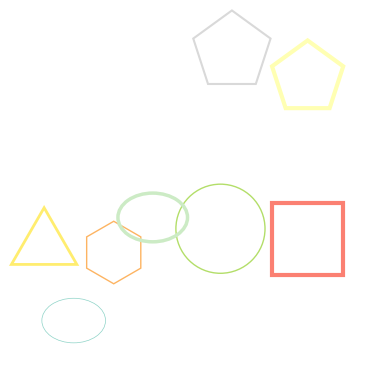[{"shape": "oval", "thickness": 0.5, "radius": 0.41, "center": [0.191, 0.167]}, {"shape": "pentagon", "thickness": 3, "radius": 0.49, "center": [0.799, 0.798]}, {"shape": "square", "thickness": 3, "radius": 0.46, "center": [0.799, 0.379]}, {"shape": "hexagon", "thickness": 1, "radius": 0.41, "center": [0.295, 0.344]}, {"shape": "circle", "thickness": 1, "radius": 0.58, "center": [0.573, 0.406]}, {"shape": "pentagon", "thickness": 1.5, "radius": 0.53, "center": [0.602, 0.867]}, {"shape": "oval", "thickness": 2.5, "radius": 0.45, "center": [0.397, 0.435]}, {"shape": "triangle", "thickness": 2, "radius": 0.49, "center": [0.115, 0.362]}]